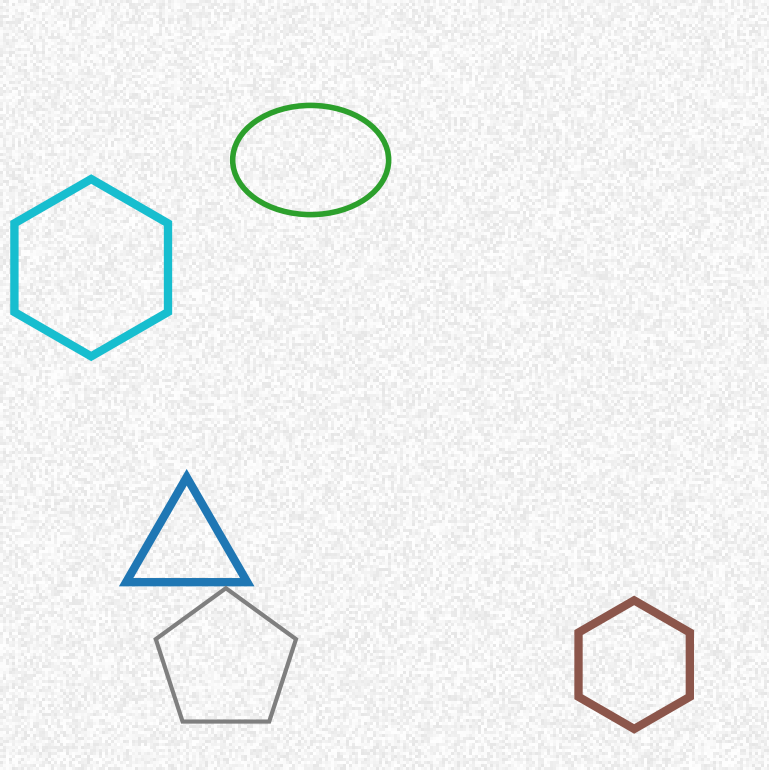[{"shape": "triangle", "thickness": 3, "radius": 0.45, "center": [0.242, 0.289]}, {"shape": "oval", "thickness": 2, "radius": 0.51, "center": [0.403, 0.792]}, {"shape": "hexagon", "thickness": 3, "radius": 0.42, "center": [0.824, 0.137]}, {"shape": "pentagon", "thickness": 1.5, "radius": 0.48, "center": [0.293, 0.14]}, {"shape": "hexagon", "thickness": 3, "radius": 0.58, "center": [0.118, 0.652]}]